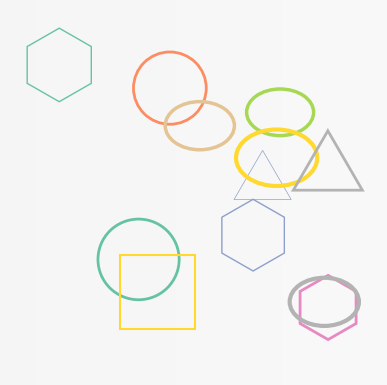[{"shape": "circle", "thickness": 2, "radius": 0.52, "center": [0.358, 0.326]}, {"shape": "hexagon", "thickness": 1, "radius": 0.48, "center": [0.153, 0.831]}, {"shape": "circle", "thickness": 2, "radius": 0.47, "center": [0.438, 0.771]}, {"shape": "triangle", "thickness": 0.5, "radius": 0.43, "center": [0.678, 0.524]}, {"shape": "hexagon", "thickness": 1, "radius": 0.47, "center": [0.653, 0.389]}, {"shape": "hexagon", "thickness": 2, "radius": 0.42, "center": [0.847, 0.201]}, {"shape": "oval", "thickness": 2.5, "radius": 0.43, "center": [0.723, 0.708]}, {"shape": "oval", "thickness": 3, "radius": 0.52, "center": [0.714, 0.59]}, {"shape": "square", "thickness": 1.5, "radius": 0.48, "center": [0.406, 0.241]}, {"shape": "oval", "thickness": 2.5, "radius": 0.45, "center": [0.516, 0.674]}, {"shape": "triangle", "thickness": 2, "radius": 0.51, "center": [0.846, 0.557]}, {"shape": "oval", "thickness": 3, "radius": 0.45, "center": [0.837, 0.216]}]